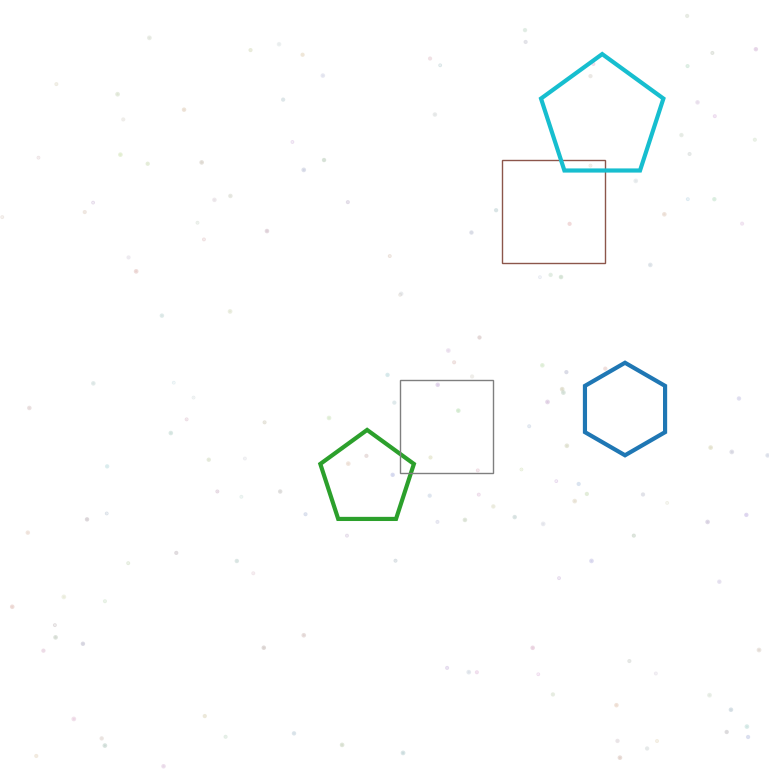[{"shape": "hexagon", "thickness": 1.5, "radius": 0.3, "center": [0.812, 0.469]}, {"shape": "pentagon", "thickness": 1.5, "radius": 0.32, "center": [0.477, 0.378]}, {"shape": "square", "thickness": 0.5, "radius": 0.34, "center": [0.719, 0.725]}, {"shape": "square", "thickness": 0.5, "radius": 0.3, "center": [0.58, 0.446]}, {"shape": "pentagon", "thickness": 1.5, "radius": 0.42, "center": [0.782, 0.846]}]